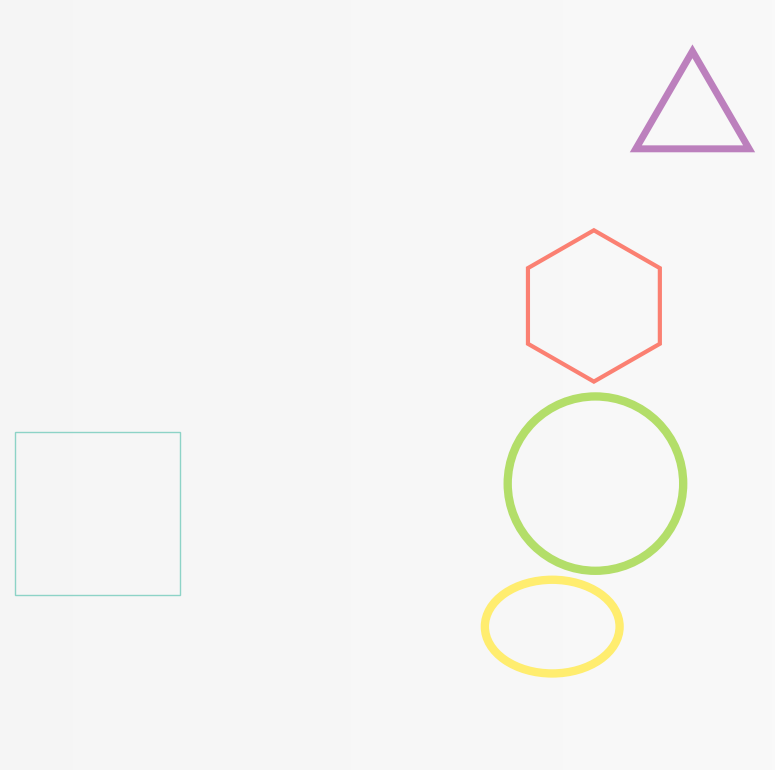[{"shape": "square", "thickness": 0.5, "radius": 0.53, "center": [0.125, 0.333]}, {"shape": "hexagon", "thickness": 1.5, "radius": 0.49, "center": [0.766, 0.603]}, {"shape": "circle", "thickness": 3, "radius": 0.57, "center": [0.768, 0.372]}, {"shape": "triangle", "thickness": 2.5, "radius": 0.42, "center": [0.893, 0.849]}, {"shape": "oval", "thickness": 3, "radius": 0.43, "center": [0.713, 0.186]}]